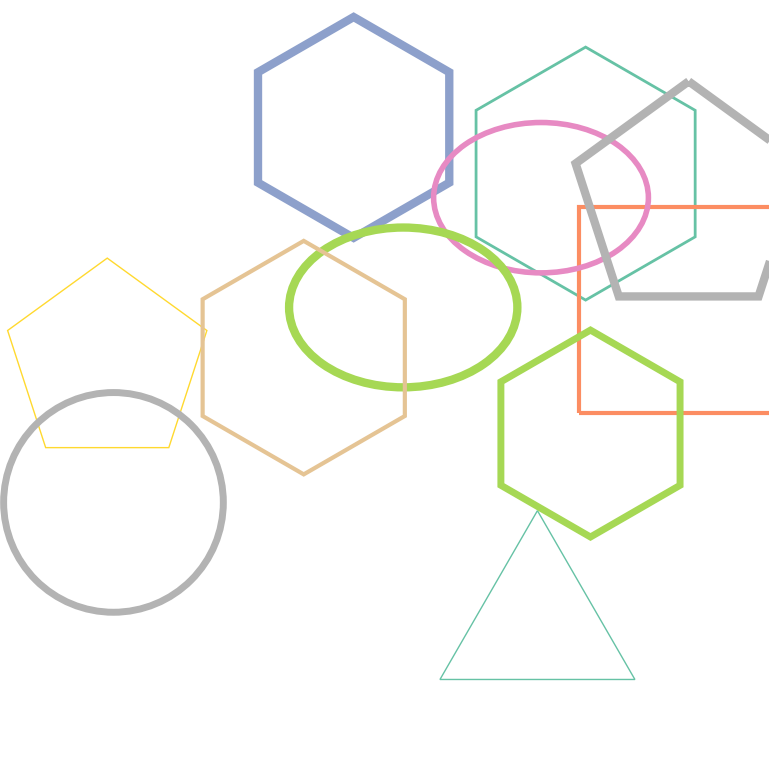[{"shape": "triangle", "thickness": 0.5, "radius": 0.73, "center": [0.698, 0.191]}, {"shape": "hexagon", "thickness": 1, "radius": 0.82, "center": [0.761, 0.775]}, {"shape": "square", "thickness": 1.5, "radius": 0.67, "center": [0.886, 0.597]}, {"shape": "hexagon", "thickness": 3, "radius": 0.72, "center": [0.459, 0.834]}, {"shape": "oval", "thickness": 2, "radius": 0.7, "center": [0.703, 0.743]}, {"shape": "hexagon", "thickness": 2.5, "radius": 0.67, "center": [0.767, 0.437]}, {"shape": "oval", "thickness": 3, "radius": 0.74, "center": [0.524, 0.601]}, {"shape": "pentagon", "thickness": 0.5, "radius": 0.68, "center": [0.139, 0.529]}, {"shape": "hexagon", "thickness": 1.5, "radius": 0.76, "center": [0.394, 0.536]}, {"shape": "circle", "thickness": 2.5, "radius": 0.71, "center": [0.147, 0.348]}, {"shape": "pentagon", "thickness": 3, "radius": 0.77, "center": [0.894, 0.74]}]